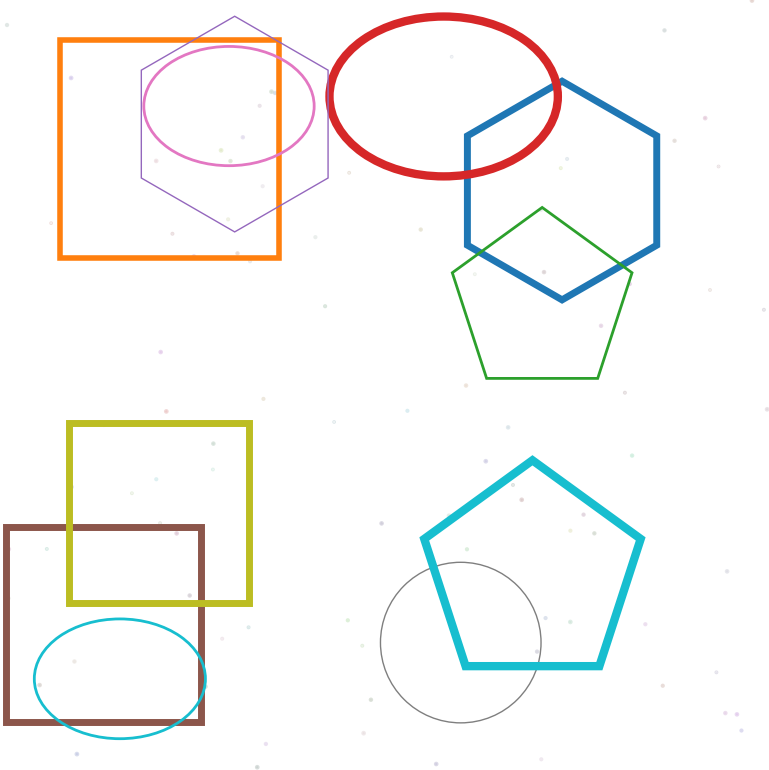[{"shape": "hexagon", "thickness": 2.5, "radius": 0.71, "center": [0.73, 0.753]}, {"shape": "square", "thickness": 2, "radius": 0.71, "center": [0.22, 0.807]}, {"shape": "pentagon", "thickness": 1, "radius": 0.61, "center": [0.704, 0.608]}, {"shape": "oval", "thickness": 3, "radius": 0.74, "center": [0.576, 0.875]}, {"shape": "hexagon", "thickness": 0.5, "radius": 0.7, "center": [0.305, 0.839]}, {"shape": "square", "thickness": 2.5, "radius": 0.63, "center": [0.134, 0.189]}, {"shape": "oval", "thickness": 1, "radius": 0.55, "center": [0.297, 0.862]}, {"shape": "circle", "thickness": 0.5, "radius": 0.52, "center": [0.598, 0.165]}, {"shape": "square", "thickness": 2.5, "radius": 0.58, "center": [0.207, 0.333]}, {"shape": "oval", "thickness": 1, "radius": 0.56, "center": [0.156, 0.118]}, {"shape": "pentagon", "thickness": 3, "radius": 0.74, "center": [0.692, 0.254]}]